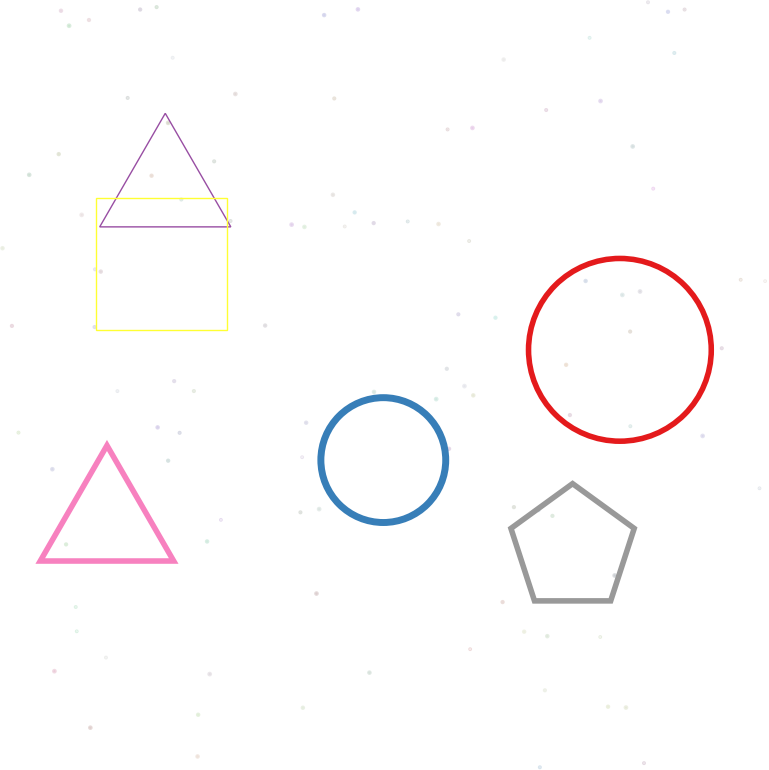[{"shape": "circle", "thickness": 2, "radius": 0.59, "center": [0.805, 0.546]}, {"shape": "circle", "thickness": 2.5, "radius": 0.41, "center": [0.498, 0.402]}, {"shape": "triangle", "thickness": 0.5, "radius": 0.49, "center": [0.215, 0.755]}, {"shape": "square", "thickness": 0.5, "radius": 0.43, "center": [0.21, 0.657]}, {"shape": "triangle", "thickness": 2, "radius": 0.5, "center": [0.139, 0.321]}, {"shape": "pentagon", "thickness": 2, "radius": 0.42, "center": [0.744, 0.288]}]